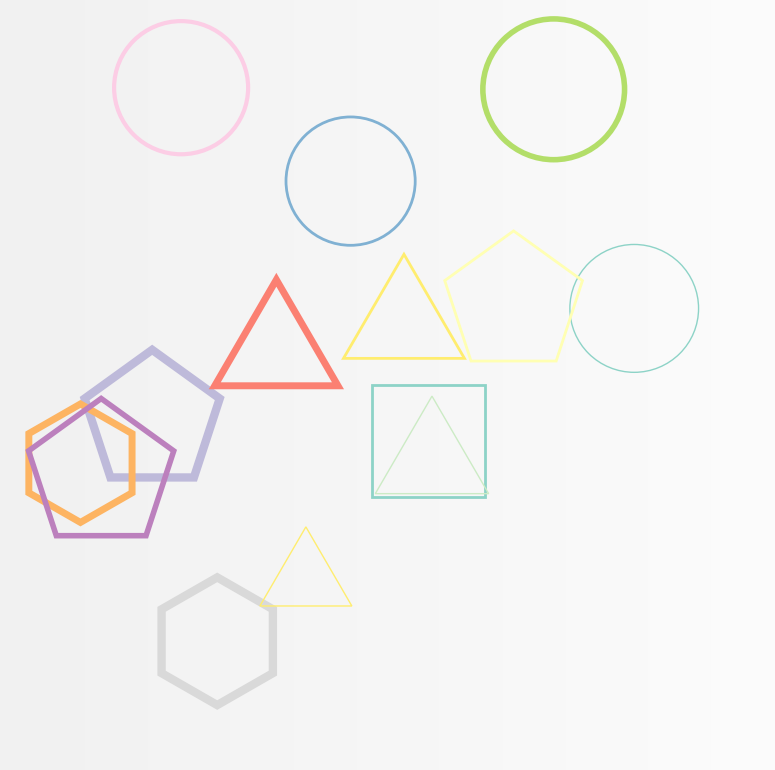[{"shape": "square", "thickness": 1, "radius": 0.36, "center": [0.552, 0.427]}, {"shape": "circle", "thickness": 0.5, "radius": 0.42, "center": [0.818, 0.599]}, {"shape": "pentagon", "thickness": 1, "radius": 0.47, "center": [0.663, 0.607]}, {"shape": "pentagon", "thickness": 3, "radius": 0.46, "center": [0.196, 0.454]}, {"shape": "triangle", "thickness": 2.5, "radius": 0.46, "center": [0.357, 0.545]}, {"shape": "circle", "thickness": 1, "radius": 0.42, "center": [0.452, 0.765]}, {"shape": "hexagon", "thickness": 2.5, "radius": 0.38, "center": [0.104, 0.398]}, {"shape": "circle", "thickness": 2, "radius": 0.46, "center": [0.714, 0.884]}, {"shape": "circle", "thickness": 1.5, "radius": 0.43, "center": [0.234, 0.886]}, {"shape": "hexagon", "thickness": 3, "radius": 0.41, "center": [0.28, 0.167]}, {"shape": "pentagon", "thickness": 2, "radius": 0.49, "center": [0.131, 0.384]}, {"shape": "triangle", "thickness": 0.5, "radius": 0.42, "center": [0.557, 0.401]}, {"shape": "triangle", "thickness": 1, "radius": 0.45, "center": [0.521, 0.58]}, {"shape": "triangle", "thickness": 0.5, "radius": 0.34, "center": [0.395, 0.247]}]